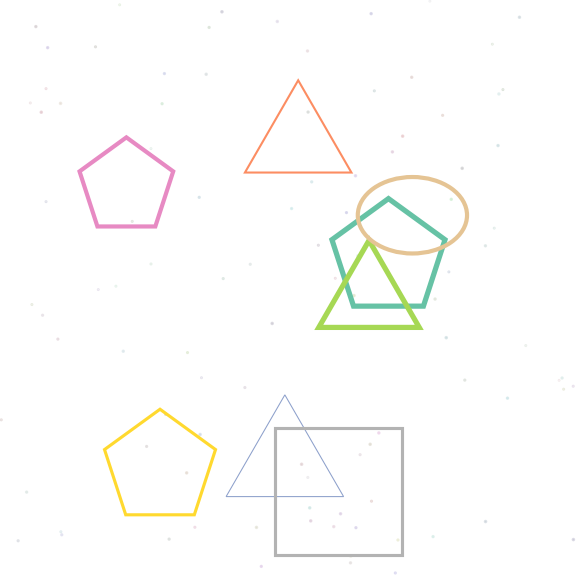[{"shape": "pentagon", "thickness": 2.5, "radius": 0.51, "center": [0.673, 0.552]}, {"shape": "triangle", "thickness": 1, "radius": 0.53, "center": [0.516, 0.754]}, {"shape": "triangle", "thickness": 0.5, "radius": 0.59, "center": [0.493, 0.198]}, {"shape": "pentagon", "thickness": 2, "radius": 0.43, "center": [0.219, 0.676]}, {"shape": "triangle", "thickness": 2.5, "radius": 0.5, "center": [0.639, 0.482]}, {"shape": "pentagon", "thickness": 1.5, "radius": 0.51, "center": [0.277, 0.189]}, {"shape": "oval", "thickness": 2, "radius": 0.47, "center": [0.714, 0.626]}, {"shape": "square", "thickness": 1.5, "radius": 0.55, "center": [0.587, 0.149]}]